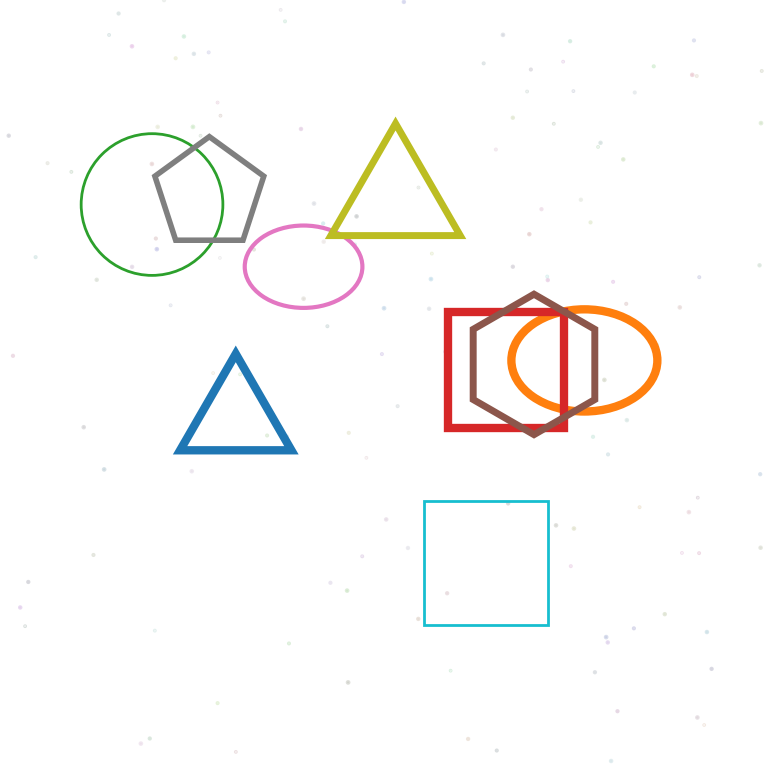[{"shape": "triangle", "thickness": 3, "radius": 0.42, "center": [0.306, 0.457]}, {"shape": "oval", "thickness": 3, "radius": 0.47, "center": [0.759, 0.532]}, {"shape": "circle", "thickness": 1, "radius": 0.46, "center": [0.197, 0.734]}, {"shape": "square", "thickness": 3, "radius": 0.38, "center": [0.657, 0.519]}, {"shape": "hexagon", "thickness": 2.5, "radius": 0.46, "center": [0.694, 0.527]}, {"shape": "oval", "thickness": 1.5, "radius": 0.38, "center": [0.394, 0.654]}, {"shape": "pentagon", "thickness": 2, "radius": 0.37, "center": [0.272, 0.748]}, {"shape": "triangle", "thickness": 2.5, "radius": 0.49, "center": [0.514, 0.743]}, {"shape": "square", "thickness": 1, "radius": 0.4, "center": [0.631, 0.269]}]